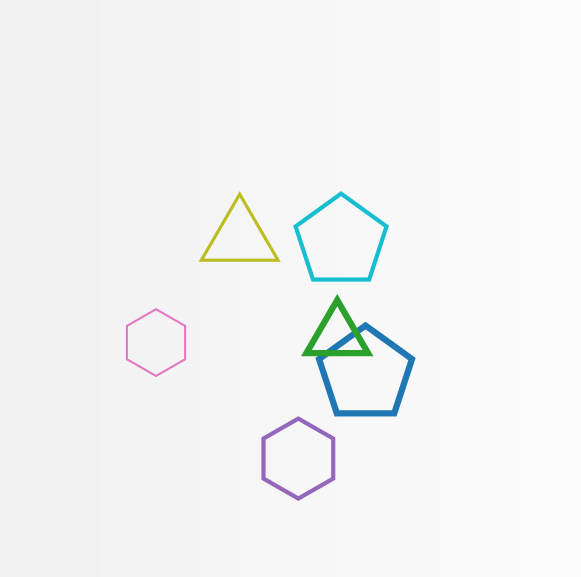[{"shape": "pentagon", "thickness": 3, "radius": 0.42, "center": [0.629, 0.351]}, {"shape": "triangle", "thickness": 3, "radius": 0.31, "center": [0.58, 0.418]}, {"shape": "hexagon", "thickness": 2, "radius": 0.35, "center": [0.513, 0.205]}, {"shape": "hexagon", "thickness": 1, "radius": 0.29, "center": [0.268, 0.406]}, {"shape": "triangle", "thickness": 1.5, "radius": 0.38, "center": [0.412, 0.587]}, {"shape": "pentagon", "thickness": 2, "radius": 0.41, "center": [0.587, 0.582]}]